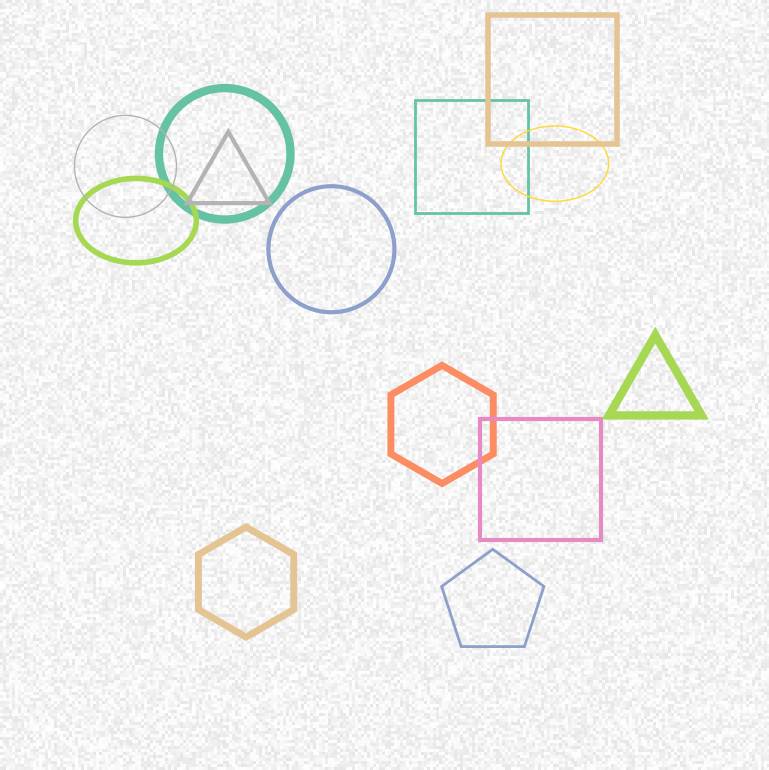[{"shape": "circle", "thickness": 3, "radius": 0.43, "center": [0.292, 0.8]}, {"shape": "square", "thickness": 1, "radius": 0.37, "center": [0.613, 0.796]}, {"shape": "hexagon", "thickness": 2.5, "radius": 0.38, "center": [0.574, 0.449]}, {"shape": "circle", "thickness": 1.5, "radius": 0.41, "center": [0.43, 0.676]}, {"shape": "pentagon", "thickness": 1, "radius": 0.35, "center": [0.64, 0.217]}, {"shape": "square", "thickness": 1.5, "radius": 0.39, "center": [0.701, 0.378]}, {"shape": "oval", "thickness": 2, "radius": 0.39, "center": [0.177, 0.713]}, {"shape": "triangle", "thickness": 3, "radius": 0.35, "center": [0.851, 0.495]}, {"shape": "oval", "thickness": 0.5, "radius": 0.35, "center": [0.721, 0.788]}, {"shape": "hexagon", "thickness": 2.5, "radius": 0.36, "center": [0.32, 0.244]}, {"shape": "square", "thickness": 2, "radius": 0.42, "center": [0.718, 0.897]}, {"shape": "triangle", "thickness": 1.5, "radius": 0.31, "center": [0.297, 0.767]}, {"shape": "circle", "thickness": 0.5, "radius": 0.33, "center": [0.163, 0.784]}]